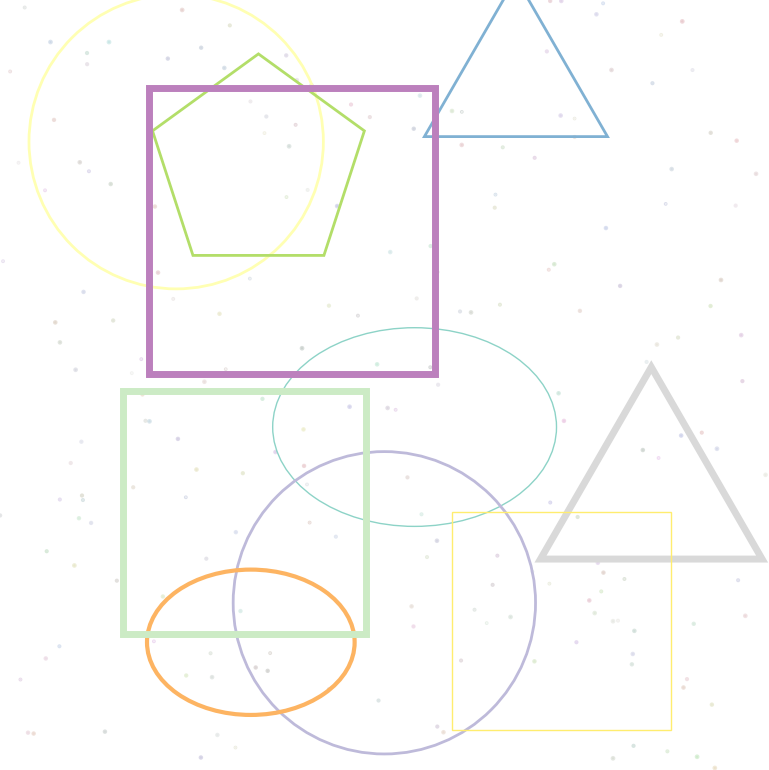[{"shape": "oval", "thickness": 0.5, "radius": 0.92, "center": [0.538, 0.445]}, {"shape": "circle", "thickness": 1, "radius": 0.96, "center": [0.229, 0.816]}, {"shape": "circle", "thickness": 1, "radius": 0.98, "center": [0.499, 0.217]}, {"shape": "triangle", "thickness": 1, "radius": 0.69, "center": [0.67, 0.891]}, {"shape": "oval", "thickness": 1.5, "radius": 0.67, "center": [0.326, 0.166]}, {"shape": "pentagon", "thickness": 1, "radius": 0.72, "center": [0.336, 0.785]}, {"shape": "triangle", "thickness": 2.5, "radius": 0.83, "center": [0.846, 0.357]}, {"shape": "square", "thickness": 2.5, "radius": 0.93, "center": [0.379, 0.7]}, {"shape": "square", "thickness": 2.5, "radius": 0.79, "center": [0.318, 0.334]}, {"shape": "square", "thickness": 0.5, "radius": 0.71, "center": [0.729, 0.194]}]